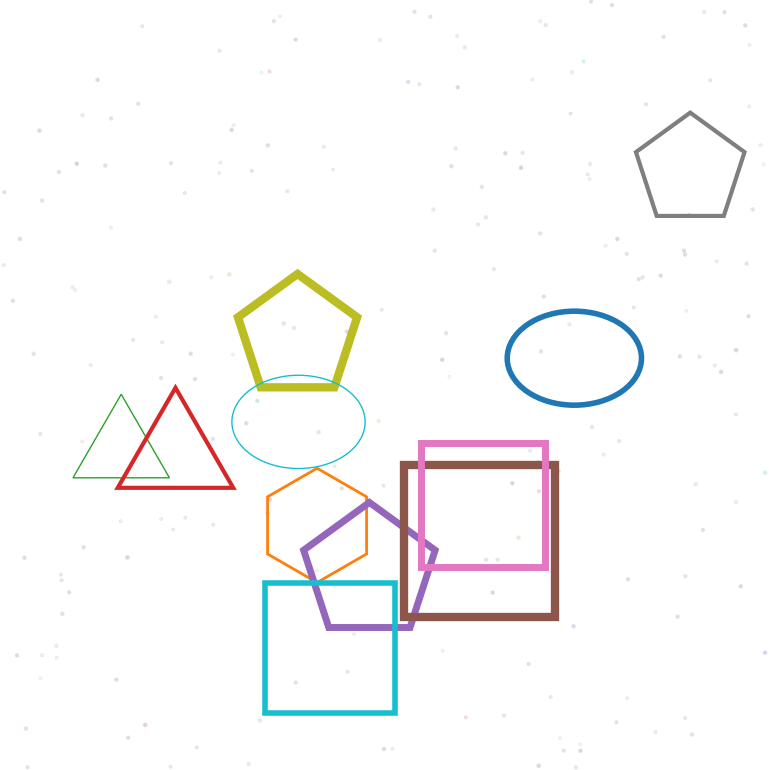[{"shape": "oval", "thickness": 2, "radius": 0.44, "center": [0.746, 0.535]}, {"shape": "hexagon", "thickness": 1, "radius": 0.37, "center": [0.412, 0.318]}, {"shape": "triangle", "thickness": 0.5, "radius": 0.36, "center": [0.157, 0.416]}, {"shape": "triangle", "thickness": 1.5, "radius": 0.43, "center": [0.228, 0.41]}, {"shape": "pentagon", "thickness": 2.5, "radius": 0.45, "center": [0.48, 0.258]}, {"shape": "square", "thickness": 3, "radius": 0.49, "center": [0.623, 0.297]}, {"shape": "square", "thickness": 2.5, "radius": 0.4, "center": [0.628, 0.344]}, {"shape": "pentagon", "thickness": 1.5, "radius": 0.37, "center": [0.896, 0.78]}, {"shape": "pentagon", "thickness": 3, "radius": 0.41, "center": [0.386, 0.563]}, {"shape": "square", "thickness": 2, "radius": 0.42, "center": [0.428, 0.158]}, {"shape": "oval", "thickness": 0.5, "radius": 0.43, "center": [0.388, 0.452]}]